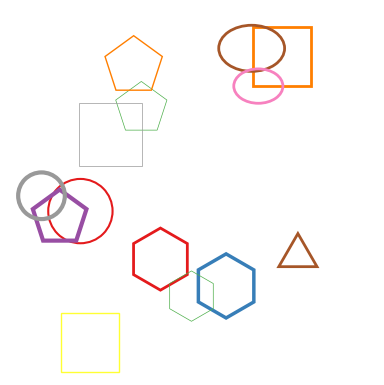[{"shape": "circle", "thickness": 1.5, "radius": 0.42, "center": [0.209, 0.452]}, {"shape": "hexagon", "thickness": 2, "radius": 0.4, "center": [0.417, 0.327]}, {"shape": "hexagon", "thickness": 2.5, "radius": 0.42, "center": [0.587, 0.257]}, {"shape": "hexagon", "thickness": 0.5, "radius": 0.33, "center": [0.497, 0.231]}, {"shape": "pentagon", "thickness": 0.5, "radius": 0.35, "center": [0.367, 0.719]}, {"shape": "pentagon", "thickness": 3, "radius": 0.37, "center": [0.155, 0.434]}, {"shape": "square", "thickness": 2, "radius": 0.38, "center": [0.733, 0.854]}, {"shape": "pentagon", "thickness": 1, "radius": 0.39, "center": [0.347, 0.829]}, {"shape": "square", "thickness": 1, "radius": 0.38, "center": [0.233, 0.11]}, {"shape": "oval", "thickness": 2, "radius": 0.43, "center": [0.654, 0.875]}, {"shape": "triangle", "thickness": 2, "radius": 0.29, "center": [0.774, 0.336]}, {"shape": "oval", "thickness": 2, "radius": 0.32, "center": [0.671, 0.776]}, {"shape": "square", "thickness": 0.5, "radius": 0.41, "center": [0.287, 0.651]}, {"shape": "circle", "thickness": 3, "radius": 0.3, "center": [0.108, 0.492]}]